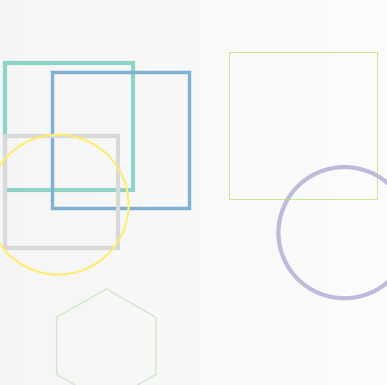[{"shape": "square", "thickness": 3, "radius": 0.82, "center": [0.178, 0.671]}, {"shape": "circle", "thickness": 3, "radius": 0.85, "center": [0.889, 0.396]}, {"shape": "square", "thickness": 2.5, "radius": 0.89, "center": [0.311, 0.636]}, {"shape": "square", "thickness": 0.5, "radius": 0.95, "center": [0.782, 0.674]}, {"shape": "square", "thickness": 3, "radius": 0.73, "center": [0.159, 0.502]}, {"shape": "hexagon", "thickness": 1, "radius": 0.74, "center": [0.274, 0.102]}, {"shape": "circle", "thickness": 1.5, "radius": 0.91, "center": [0.15, 0.468]}]